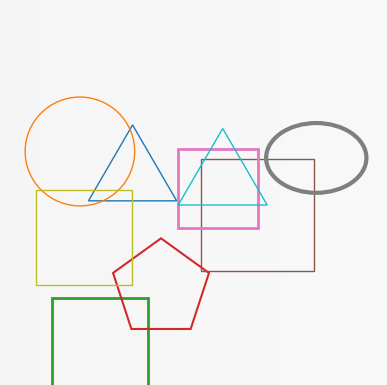[{"shape": "triangle", "thickness": 1, "radius": 0.66, "center": [0.342, 0.544]}, {"shape": "circle", "thickness": 1, "radius": 0.71, "center": [0.206, 0.607]}, {"shape": "square", "thickness": 2, "radius": 0.62, "center": [0.257, 0.103]}, {"shape": "pentagon", "thickness": 1.5, "radius": 0.65, "center": [0.416, 0.251]}, {"shape": "square", "thickness": 1, "radius": 0.73, "center": [0.664, 0.442]}, {"shape": "square", "thickness": 2, "radius": 0.52, "center": [0.561, 0.511]}, {"shape": "oval", "thickness": 3, "radius": 0.65, "center": [0.816, 0.59]}, {"shape": "square", "thickness": 1, "radius": 0.62, "center": [0.216, 0.382]}, {"shape": "triangle", "thickness": 1, "radius": 0.66, "center": [0.575, 0.534]}]